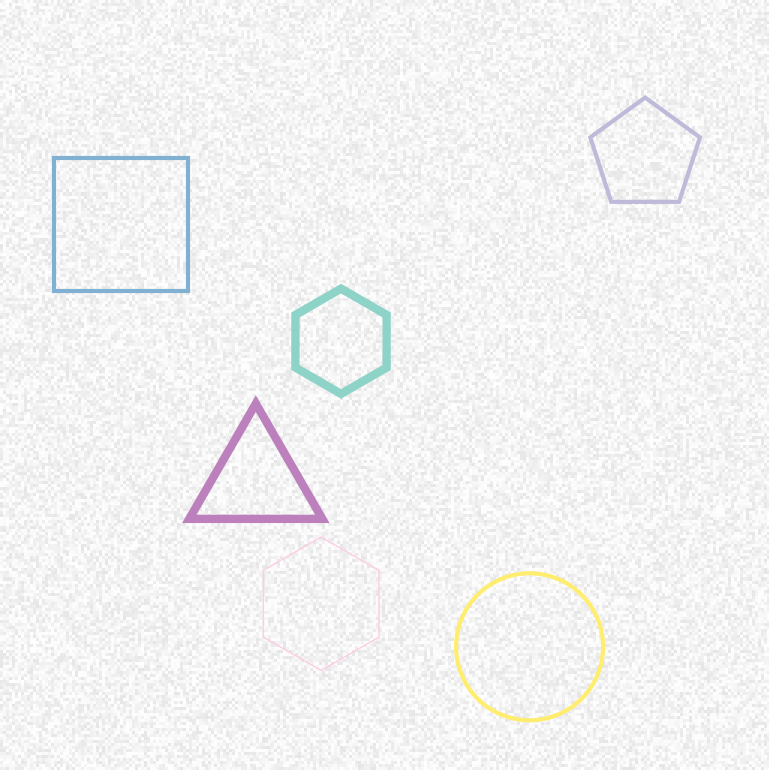[{"shape": "hexagon", "thickness": 3, "radius": 0.34, "center": [0.443, 0.557]}, {"shape": "pentagon", "thickness": 1.5, "radius": 0.37, "center": [0.838, 0.798]}, {"shape": "square", "thickness": 1.5, "radius": 0.43, "center": [0.157, 0.708]}, {"shape": "hexagon", "thickness": 0.5, "radius": 0.43, "center": [0.417, 0.216]}, {"shape": "triangle", "thickness": 3, "radius": 0.5, "center": [0.332, 0.376]}, {"shape": "circle", "thickness": 1.5, "radius": 0.48, "center": [0.688, 0.16]}]